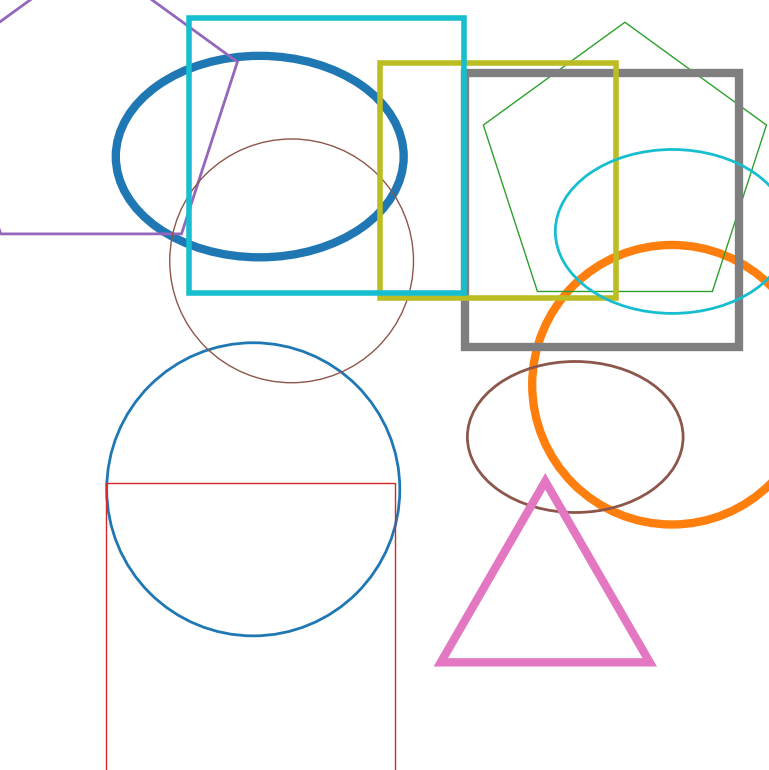[{"shape": "circle", "thickness": 1, "radius": 0.95, "center": [0.329, 0.365]}, {"shape": "oval", "thickness": 3, "radius": 0.93, "center": [0.337, 0.797]}, {"shape": "circle", "thickness": 3, "radius": 0.91, "center": [0.873, 0.5]}, {"shape": "pentagon", "thickness": 0.5, "radius": 0.97, "center": [0.812, 0.778]}, {"shape": "square", "thickness": 0.5, "radius": 0.94, "center": [0.325, 0.185]}, {"shape": "pentagon", "thickness": 1, "radius": 1.0, "center": [0.118, 0.858]}, {"shape": "circle", "thickness": 0.5, "radius": 0.79, "center": [0.379, 0.661]}, {"shape": "oval", "thickness": 1, "radius": 0.7, "center": [0.747, 0.432]}, {"shape": "triangle", "thickness": 3, "radius": 0.78, "center": [0.708, 0.218]}, {"shape": "square", "thickness": 3, "radius": 0.89, "center": [0.782, 0.727]}, {"shape": "square", "thickness": 2, "radius": 0.76, "center": [0.647, 0.766]}, {"shape": "oval", "thickness": 1, "radius": 0.76, "center": [0.873, 0.699]}, {"shape": "square", "thickness": 2, "radius": 0.89, "center": [0.424, 0.798]}]